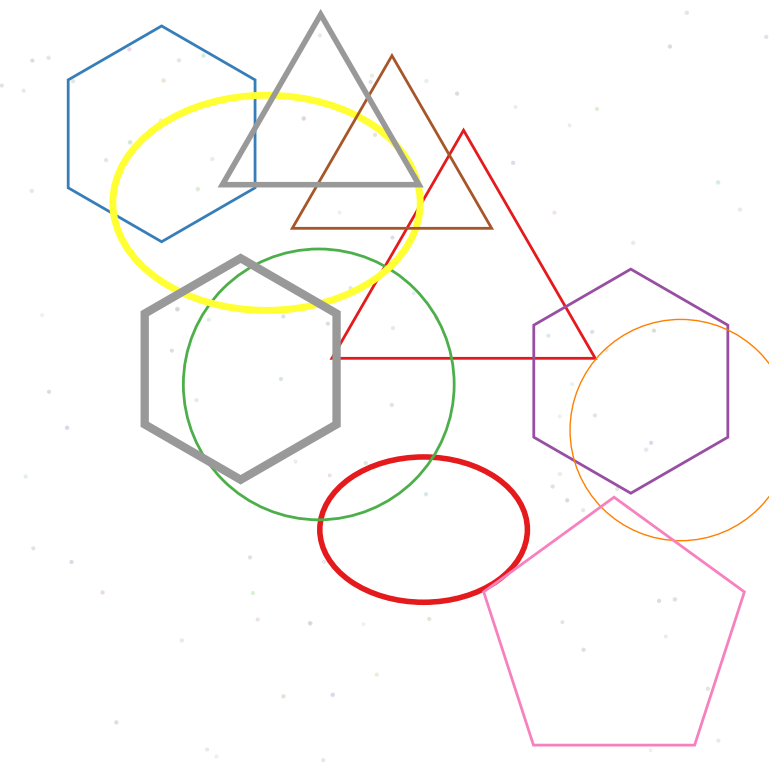[{"shape": "oval", "thickness": 2, "radius": 0.67, "center": [0.55, 0.312]}, {"shape": "triangle", "thickness": 1, "radius": 0.99, "center": [0.602, 0.633]}, {"shape": "hexagon", "thickness": 1, "radius": 0.7, "center": [0.21, 0.826]}, {"shape": "circle", "thickness": 1, "radius": 0.88, "center": [0.414, 0.501]}, {"shape": "hexagon", "thickness": 1, "radius": 0.73, "center": [0.819, 0.505]}, {"shape": "circle", "thickness": 0.5, "radius": 0.72, "center": [0.884, 0.441]}, {"shape": "oval", "thickness": 2.5, "radius": 1.0, "center": [0.346, 0.737]}, {"shape": "triangle", "thickness": 1, "radius": 0.75, "center": [0.509, 0.778]}, {"shape": "pentagon", "thickness": 1, "radius": 0.89, "center": [0.797, 0.176]}, {"shape": "hexagon", "thickness": 3, "radius": 0.72, "center": [0.313, 0.521]}, {"shape": "triangle", "thickness": 2, "radius": 0.74, "center": [0.416, 0.834]}]